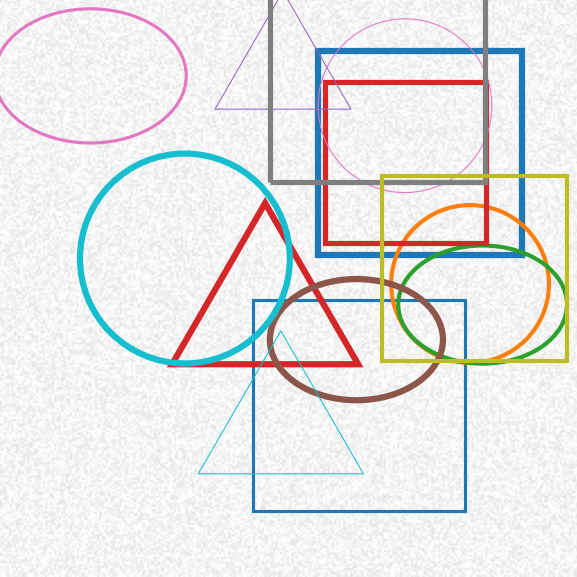[{"shape": "square", "thickness": 3, "radius": 0.88, "center": [0.728, 0.734]}, {"shape": "square", "thickness": 1.5, "radius": 0.92, "center": [0.622, 0.297]}, {"shape": "circle", "thickness": 2, "radius": 0.68, "center": [0.814, 0.507]}, {"shape": "oval", "thickness": 2, "radius": 0.73, "center": [0.836, 0.472]}, {"shape": "triangle", "thickness": 3, "radius": 0.93, "center": [0.459, 0.461]}, {"shape": "square", "thickness": 2.5, "radius": 0.7, "center": [0.702, 0.718]}, {"shape": "triangle", "thickness": 0.5, "radius": 0.68, "center": [0.49, 0.878]}, {"shape": "oval", "thickness": 3, "radius": 0.75, "center": [0.617, 0.411]}, {"shape": "oval", "thickness": 1.5, "radius": 0.83, "center": [0.157, 0.868]}, {"shape": "circle", "thickness": 0.5, "radius": 0.75, "center": [0.701, 0.816]}, {"shape": "square", "thickness": 2.5, "radius": 0.93, "center": [0.654, 0.87]}, {"shape": "square", "thickness": 2, "radius": 0.8, "center": [0.822, 0.534]}, {"shape": "circle", "thickness": 3, "radius": 0.91, "center": [0.32, 0.552]}, {"shape": "triangle", "thickness": 0.5, "radius": 0.83, "center": [0.486, 0.261]}]